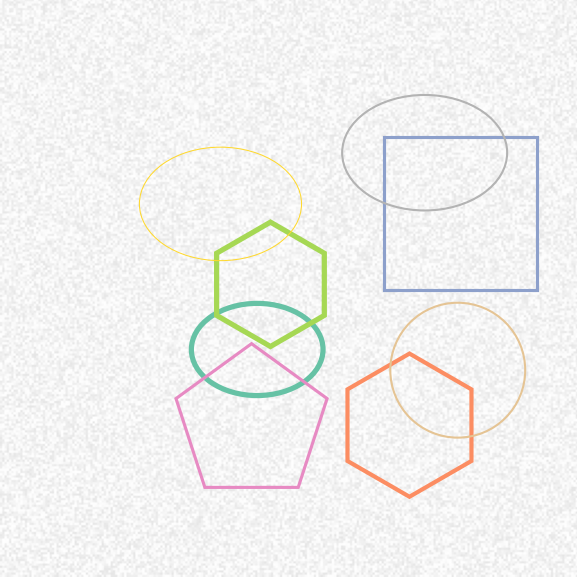[{"shape": "oval", "thickness": 2.5, "radius": 0.57, "center": [0.445, 0.394]}, {"shape": "hexagon", "thickness": 2, "radius": 0.62, "center": [0.709, 0.263]}, {"shape": "square", "thickness": 1.5, "radius": 0.66, "center": [0.797, 0.63]}, {"shape": "pentagon", "thickness": 1.5, "radius": 0.69, "center": [0.436, 0.266]}, {"shape": "hexagon", "thickness": 2.5, "radius": 0.54, "center": [0.468, 0.507]}, {"shape": "oval", "thickness": 0.5, "radius": 0.7, "center": [0.382, 0.646]}, {"shape": "circle", "thickness": 1, "radius": 0.58, "center": [0.793, 0.358]}, {"shape": "oval", "thickness": 1, "radius": 0.71, "center": [0.735, 0.735]}]